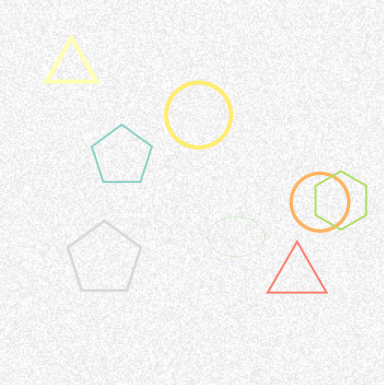[{"shape": "pentagon", "thickness": 1.5, "radius": 0.41, "center": [0.316, 0.594]}, {"shape": "triangle", "thickness": 3, "radius": 0.38, "center": [0.186, 0.826]}, {"shape": "triangle", "thickness": 1.5, "radius": 0.44, "center": [0.772, 0.284]}, {"shape": "circle", "thickness": 2.5, "radius": 0.37, "center": [0.831, 0.475]}, {"shape": "hexagon", "thickness": 1.5, "radius": 0.38, "center": [0.885, 0.479]}, {"shape": "pentagon", "thickness": 2, "radius": 0.5, "center": [0.271, 0.326]}, {"shape": "oval", "thickness": 0.5, "radius": 0.37, "center": [0.614, 0.385]}, {"shape": "circle", "thickness": 3, "radius": 0.42, "center": [0.516, 0.701]}]